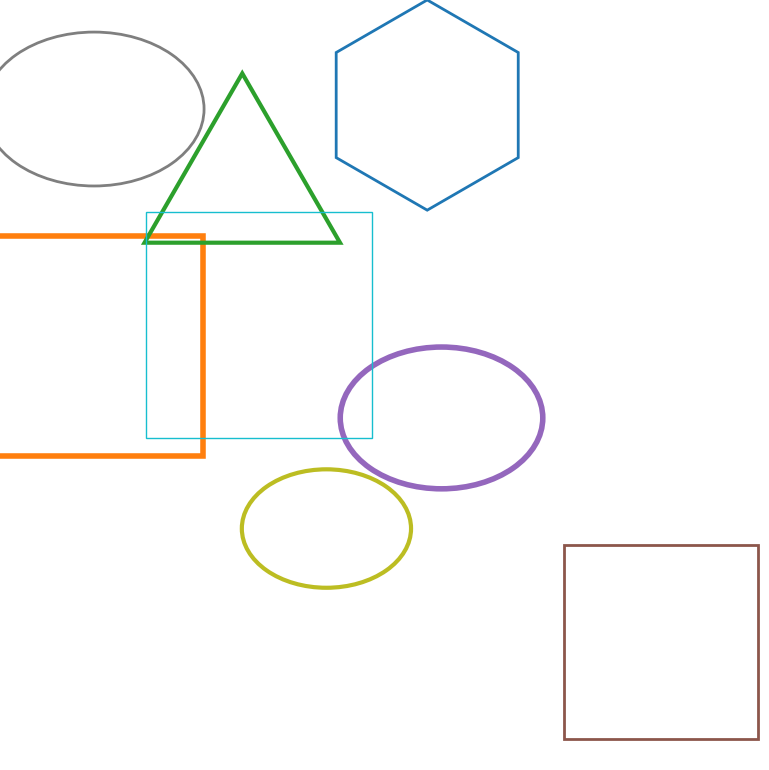[{"shape": "hexagon", "thickness": 1, "radius": 0.68, "center": [0.555, 0.864]}, {"shape": "square", "thickness": 2, "radius": 0.72, "center": [0.121, 0.551]}, {"shape": "triangle", "thickness": 1.5, "radius": 0.73, "center": [0.315, 0.758]}, {"shape": "oval", "thickness": 2, "radius": 0.66, "center": [0.573, 0.457]}, {"shape": "square", "thickness": 1, "radius": 0.63, "center": [0.858, 0.166]}, {"shape": "oval", "thickness": 1, "radius": 0.71, "center": [0.122, 0.858]}, {"shape": "oval", "thickness": 1.5, "radius": 0.55, "center": [0.424, 0.314]}, {"shape": "square", "thickness": 0.5, "radius": 0.73, "center": [0.336, 0.578]}]